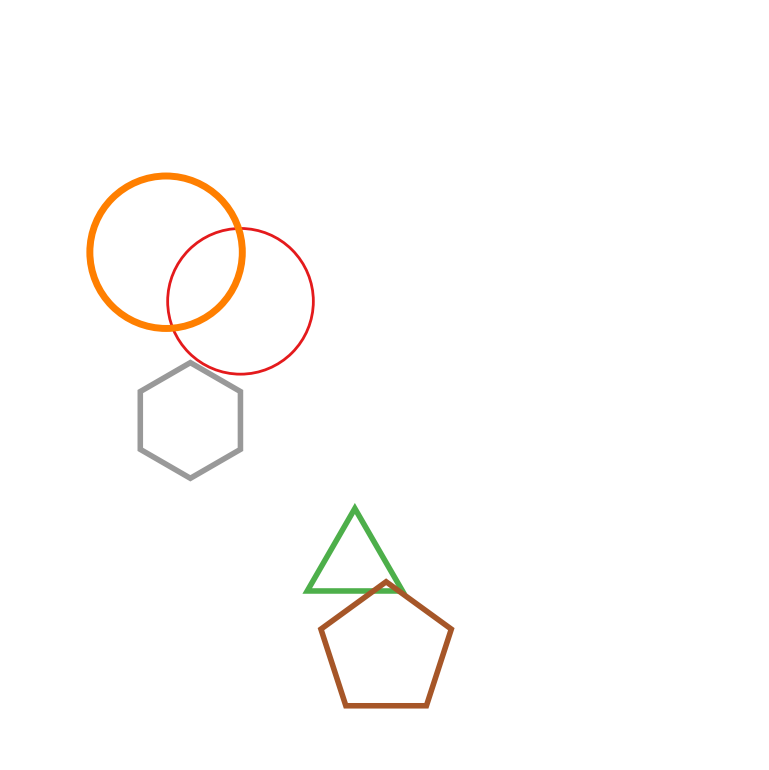[{"shape": "circle", "thickness": 1, "radius": 0.47, "center": [0.312, 0.609]}, {"shape": "triangle", "thickness": 2, "radius": 0.36, "center": [0.461, 0.268]}, {"shape": "circle", "thickness": 2.5, "radius": 0.49, "center": [0.216, 0.672]}, {"shape": "pentagon", "thickness": 2, "radius": 0.45, "center": [0.501, 0.155]}, {"shape": "hexagon", "thickness": 2, "radius": 0.38, "center": [0.247, 0.454]}]